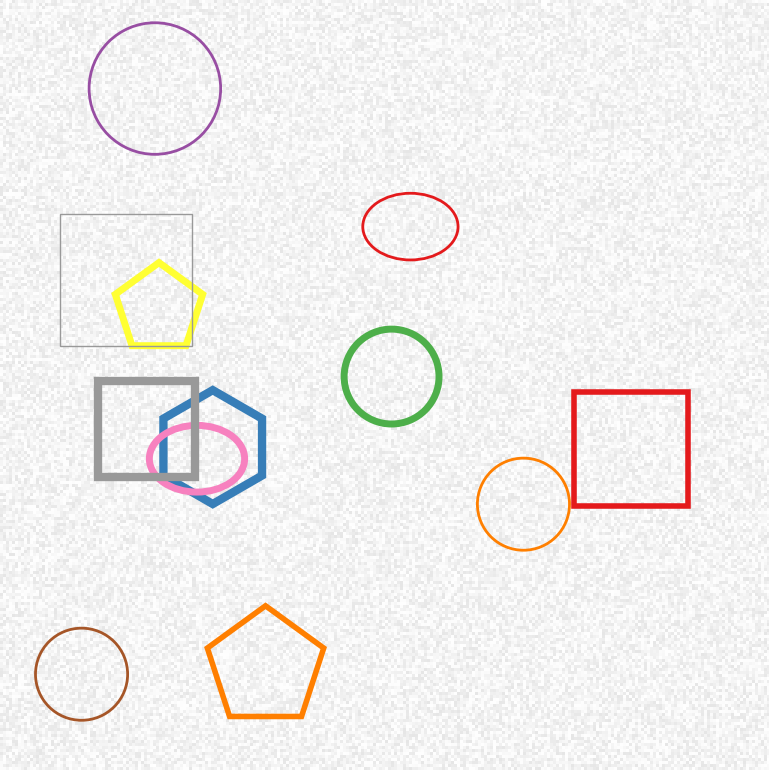[{"shape": "oval", "thickness": 1, "radius": 0.31, "center": [0.533, 0.706]}, {"shape": "square", "thickness": 2, "radius": 0.37, "center": [0.82, 0.417]}, {"shape": "hexagon", "thickness": 3, "radius": 0.37, "center": [0.276, 0.419]}, {"shape": "circle", "thickness": 2.5, "radius": 0.31, "center": [0.509, 0.511]}, {"shape": "circle", "thickness": 1, "radius": 0.43, "center": [0.201, 0.885]}, {"shape": "circle", "thickness": 1, "radius": 0.3, "center": [0.68, 0.345]}, {"shape": "pentagon", "thickness": 2, "radius": 0.4, "center": [0.345, 0.134]}, {"shape": "pentagon", "thickness": 2.5, "radius": 0.3, "center": [0.206, 0.599]}, {"shape": "circle", "thickness": 1, "radius": 0.3, "center": [0.106, 0.124]}, {"shape": "oval", "thickness": 2.5, "radius": 0.31, "center": [0.256, 0.404]}, {"shape": "square", "thickness": 3, "radius": 0.31, "center": [0.19, 0.442]}, {"shape": "square", "thickness": 0.5, "radius": 0.43, "center": [0.164, 0.637]}]